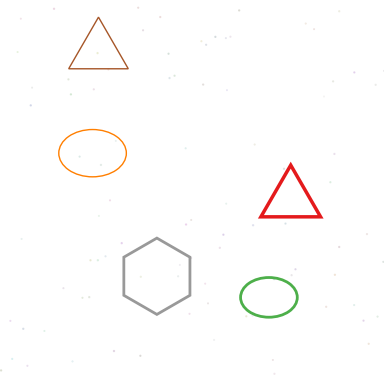[{"shape": "triangle", "thickness": 2.5, "radius": 0.45, "center": [0.755, 0.482]}, {"shape": "oval", "thickness": 2, "radius": 0.37, "center": [0.699, 0.228]}, {"shape": "oval", "thickness": 1, "radius": 0.44, "center": [0.24, 0.602]}, {"shape": "triangle", "thickness": 1, "radius": 0.45, "center": [0.256, 0.866]}, {"shape": "hexagon", "thickness": 2, "radius": 0.5, "center": [0.408, 0.282]}]